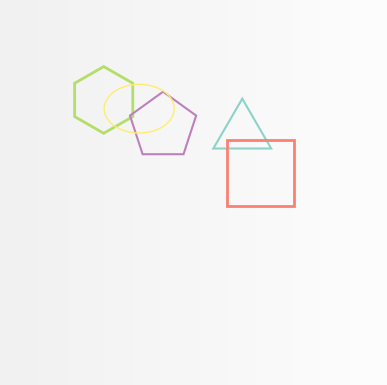[{"shape": "triangle", "thickness": 1.5, "radius": 0.43, "center": [0.625, 0.657]}, {"shape": "square", "thickness": 2, "radius": 0.43, "center": [0.672, 0.55]}, {"shape": "hexagon", "thickness": 2, "radius": 0.43, "center": [0.268, 0.74]}, {"shape": "pentagon", "thickness": 1.5, "radius": 0.45, "center": [0.421, 0.672]}, {"shape": "oval", "thickness": 1, "radius": 0.45, "center": [0.359, 0.718]}]